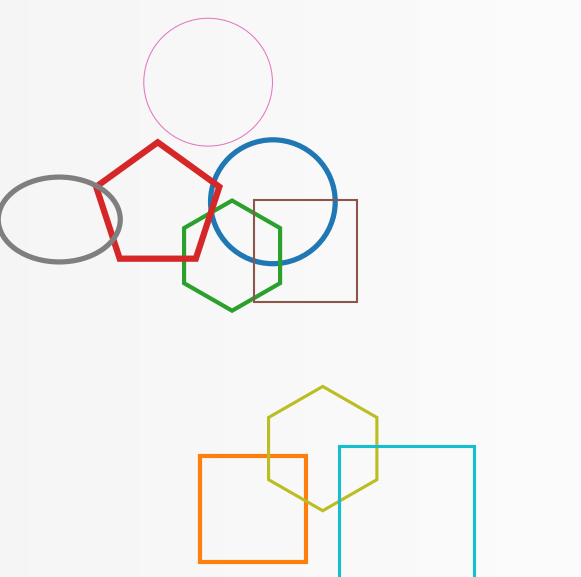[{"shape": "circle", "thickness": 2.5, "radius": 0.54, "center": [0.469, 0.65]}, {"shape": "square", "thickness": 2, "radius": 0.46, "center": [0.435, 0.118]}, {"shape": "hexagon", "thickness": 2, "radius": 0.48, "center": [0.399, 0.556]}, {"shape": "pentagon", "thickness": 3, "radius": 0.56, "center": [0.271, 0.641]}, {"shape": "square", "thickness": 1, "radius": 0.44, "center": [0.526, 0.564]}, {"shape": "circle", "thickness": 0.5, "radius": 0.55, "center": [0.358, 0.857]}, {"shape": "oval", "thickness": 2.5, "radius": 0.52, "center": [0.102, 0.619]}, {"shape": "hexagon", "thickness": 1.5, "radius": 0.54, "center": [0.555, 0.222]}, {"shape": "square", "thickness": 1.5, "radius": 0.58, "center": [0.699, 0.109]}]